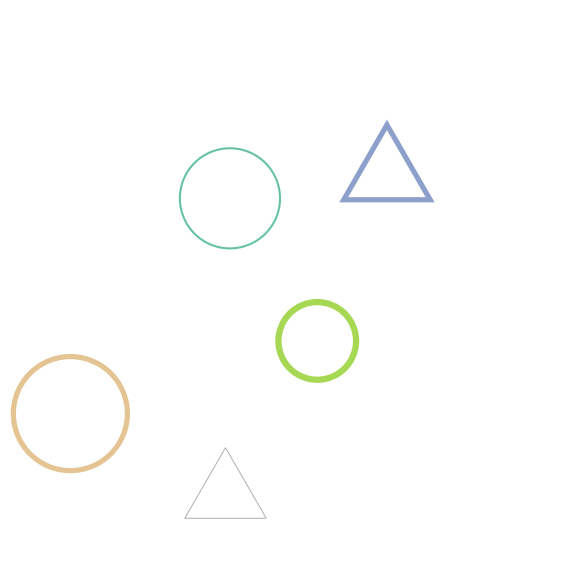[{"shape": "circle", "thickness": 1, "radius": 0.43, "center": [0.398, 0.656]}, {"shape": "triangle", "thickness": 2.5, "radius": 0.43, "center": [0.67, 0.696]}, {"shape": "circle", "thickness": 3, "radius": 0.34, "center": [0.549, 0.409]}, {"shape": "circle", "thickness": 2.5, "radius": 0.49, "center": [0.122, 0.283]}, {"shape": "triangle", "thickness": 0.5, "radius": 0.41, "center": [0.39, 0.142]}]